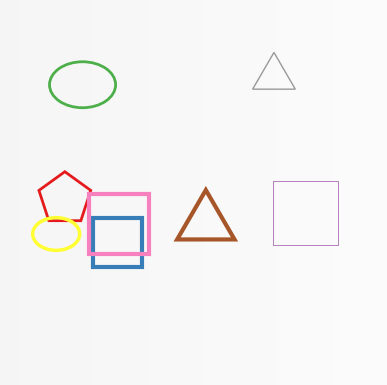[{"shape": "pentagon", "thickness": 2, "radius": 0.35, "center": [0.167, 0.484]}, {"shape": "square", "thickness": 3, "radius": 0.31, "center": [0.303, 0.37]}, {"shape": "oval", "thickness": 2, "radius": 0.43, "center": [0.213, 0.78]}, {"shape": "square", "thickness": 0.5, "radius": 0.42, "center": [0.788, 0.447]}, {"shape": "oval", "thickness": 2.5, "radius": 0.3, "center": [0.145, 0.392]}, {"shape": "triangle", "thickness": 3, "radius": 0.43, "center": [0.531, 0.421]}, {"shape": "square", "thickness": 3, "radius": 0.39, "center": [0.306, 0.418]}, {"shape": "triangle", "thickness": 1, "radius": 0.32, "center": [0.707, 0.8]}]